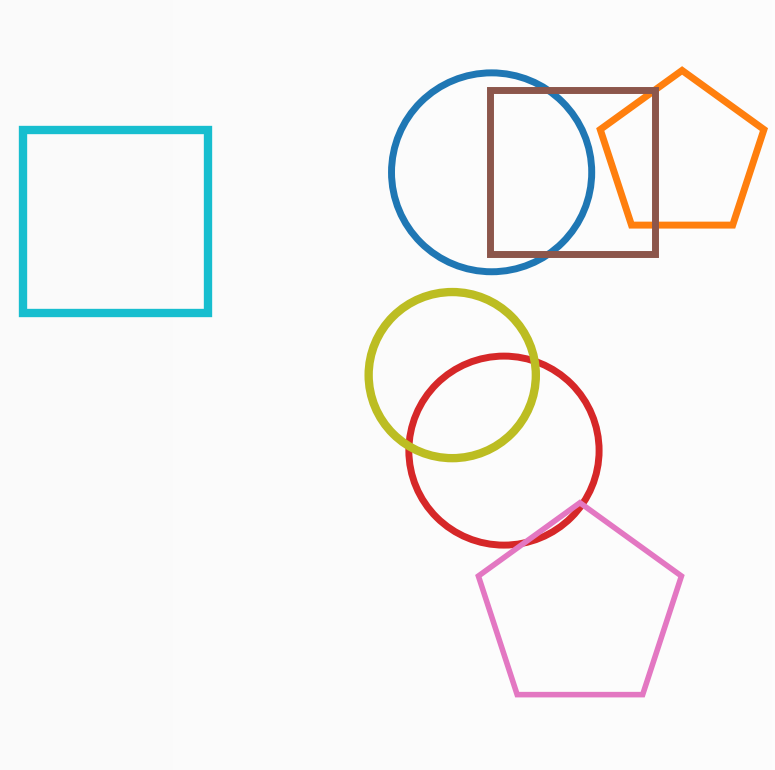[{"shape": "circle", "thickness": 2.5, "radius": 0.65, "center": [0.634, 0.776]}, {"shape": "pentagon", "thickness": 2.5, "radius": 0.56, "center": [0.88, 0.797]}, {"shape": "circle", "thickness": 2.5, "radius": 0.61, "center": [0.65, 0.415]}, {"shape": "square", "thickness": 2.5, "radius": 0.53, "center": [0.739, 0.777]}, {"shape": "pentagon", "thickness": 2, "radius": 0.69, "center": [0.748, 0.209]}, {"shape": "circle", "thickness": 3, "radius": 0.54, "center": [0.584, 0.513]}, {"shape": "square", "thickness": 3, "radius": 0.6, "center": [0.149, 0.712]}]